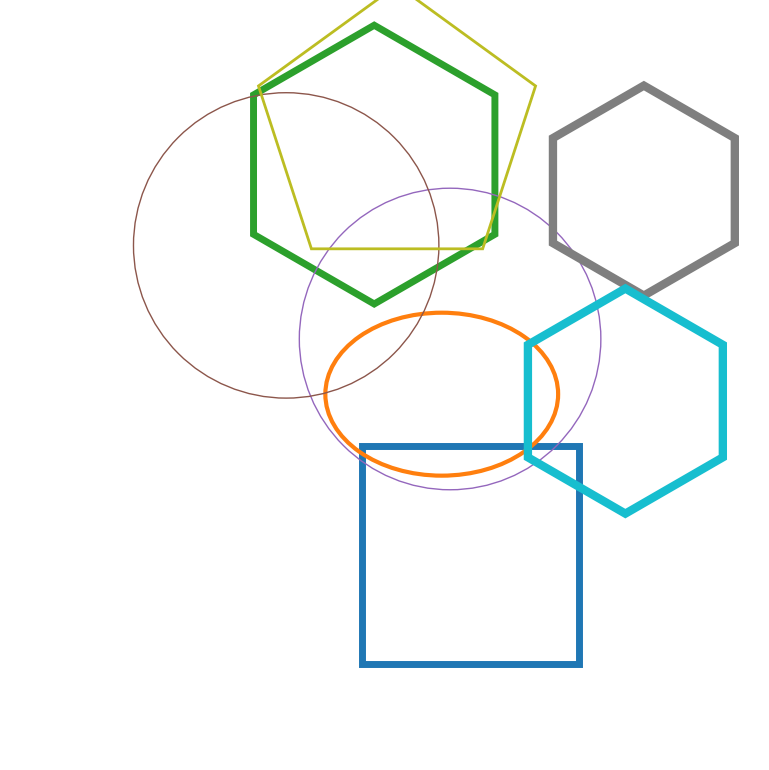[{"shape": "square", "thickness": 2.5, "radius": 0.71, "center": [0.611, 0.279]}, {"shape": "oval", "thickness": 1.5, "radius": 0.76, "center": [0.574, 0.488]}, {"shape": "hexagon", "thickness": 2.5, "radius": 0.9, "center": [0.486, 0.786]}, {"shape": "circle", "thickness": 0.5, "radius": 0.98, "center": [0.585, 0.56]}, {"shape": "circle", "thickness": 0.5, "radius": 0.99, "center": [0.372, 0.681]}, {"shape": "hexagon", "thickness": 3, "radius": 0.68, "center": [0.836, 0.752]}, {"shape": "pentagon", "thickness": 1, "radius": 0.95, "center": [0.516, 0.83]}, {"shape": "hexagon", "thickness": 3, "radius": 0.73, "center": [0.812, 0.479]}]